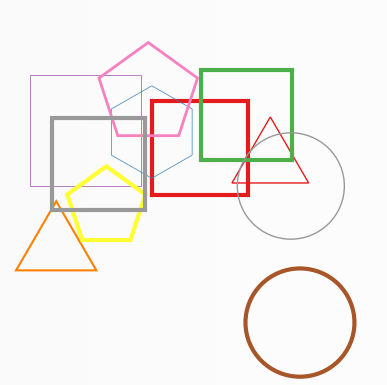[{"shape": "square", "thickness": 3, "radius": 0.61, "center": [0.516, 0.616]}, {"shape": "triangle", "thickness": 1, "radius": 0.57, "center": [0.698, 0.582]}, {"shape": "hexagon", "thickness": 0.5, "radius": 0.6, "center": [0.392, 0.657]}, {"shape": "square", "thickness": 3, "radius": 0.59, "center": [0.636, 0.701]}, {"shape": "square", "thickness": 0.5, "radius": 0.72, "center": [0.221, 0.661]}, {"shape": "triangle", "thickness": 1.5, "radius": 0.6, "center": [0.145, 0.358]}, {"shape": "pentagon", "thickness": 3, "radius": 0.53, "center": [0.274, 0.462]}, {"shape": "circle", "thickness": 3, "radius": 0.7, "center": [0.774, 0.162]}, {"shape": "pentagon", "thickness": 2, "radius": 0.67, "center": [0.383, 0.756]}, {"shape": "circle", "thickness": 1, "radius": 0.69, "center": [0.751, 0.517]}, {"shape": "square", "thickness": 3, "radius": 0.6, "center": [0.254, 0.573]}]